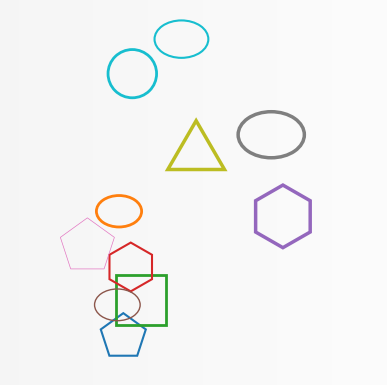[{"shape": "pentagon", "thickness": 1.5, "radius": 0.31, "center": [0.318, 0.125]}, {"shape": "oval", "thickness": 2, "radius": 0.29, "center": [0.307, 0.451]}, {"shape": "square", "thickness": 2, "radius": 0.32, "center": [0.363, 0.221]}, {"shape": "hexagon", "thickness": 1.5, "radius": 0.32, "center": [0.337, 0.307]}, {"shape": "hexagon", "thickness": 2.5, "radius": 0.41, "center": [0.73, 0.438]}, {"shape": "oval", "thickness": 1, "radius": 0.29, "center": [0.303, 0.208]}, {"shape": "pentagon", "thickness": 0.5, "radius": 0.37, "center": [0.225, 0.361]}, {"shape": "oval", "thickness": 2.5, "radius": 0.43, "center": [0.7, 0.65]}, {"shape": "triangle", "thickness": 2.5, "radius": 0.42, "center": [0.506, 0.602]}, {"shape": "circle", "thickness": 2, "radius": 0.31, "center": [0.341, 0.809]}, {"shape": "oval", "thickness": 1.5, "radius": 0.35, "center": [0.468, 0.898]}]